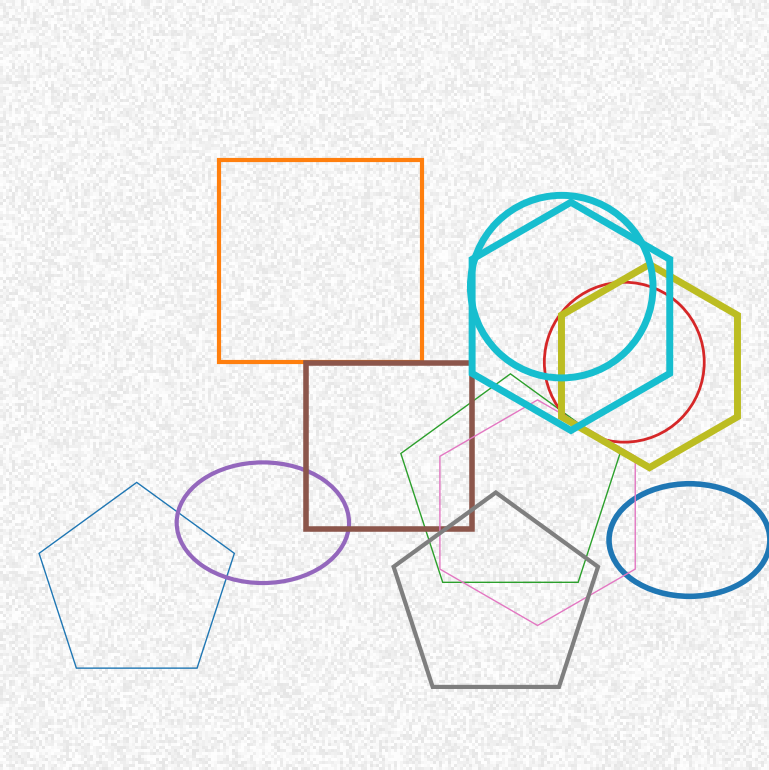[{"shape": "oval", "thickness": 2, "radius": 0.52, "center": [0.895, 0.299]}, {"shape": "pentagon", "thickness": 0.5, "radius": 0.67, "center": [0.178, 0.24]}, {"shape": "square", "thickness": 1.5, "radius": 0.66, "center": [0.416, 0.661]}, {"shape": "pentagon", "thickness": 0.5, "radius": 0.75, "center": [0.663, 0.365]}, {"shape": "circle", "thickness": 1, "radius": 0.52, "center": [0.811, 0.53]}, {"shape": "oval", "thickness": 1.5, "radius": 0.56, "center": [0.341, 0.321]}, {"shape": "square", "thickness": 2, "radius": 0.54, "center": [0.505, 0.421]}, {"shape": "hexagon", "thickness": 0.5, "radius": 0.73, "center": [0.698, 0.334]}, {"shape": "pentagon", "thickness": 1.5, "radius": 0.7, "center": [0.644, 0.221]}, {"shape": "hexagon", "thickness": 2.5, "radius": 0.66, "center": [0.843, 0.525]}, {"shape": "hexagon", "thickness": 2.5, "radius": 0.74, "center": [0.741, 0.589]}, {"shape": "circle", "thickness": 2.5, "radius": 0.59, "center": [0.73, 0.628]}]